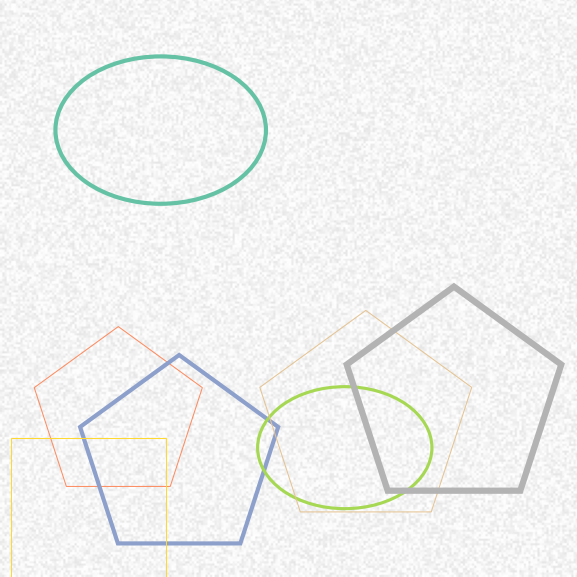[{"shape": "oval", "thickness": 2, "radius": 0.91, "center": [0.278, 0.774]}, {"shape": "pentagon", "thickness": 0.5, "radius": 0.77, "center": [0.205, 0.281]}, {"shape": "pentagon", "thickness": 2, "radius": 0.9, "center": [0.31, 0.204]}, {"shape": "oval", "thickness": 1.5, "radius": 0.75, "center": [0.597, 0.224]}, {"shape": "square", "thickness": 0.5, "radius": 0.67, "center": [0.153, 0.107]}, {"shape": "pentagon", "thickness": 0.5, "radius": 0.96, "center": [0.633, 0.269]}, {"shape": "pentagon", "thickness": 3, "radius": 0.98, "center": [0.786, 0.307]}]